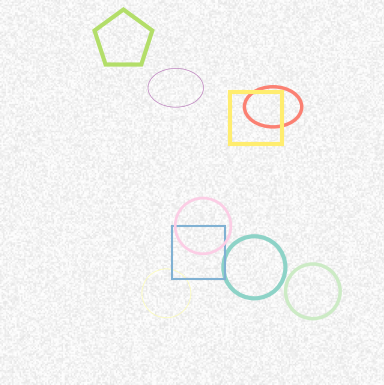[{"shape": "circle", "thickness": 3, "radius": 0.4, "center": [0.661, 0.306]}, {"shape": "circle", "thickness": 0.5, "radius": 0.32, "center": [0.432, 0.238]}, {"shape": "oval", "thickness": 2.5, "radius": 0.37, "center": [0.709, 0.723]}, {"shape": "square", "thickness": 1.5, "radius": 0.34, "center": [0.516, 0.343]}, {"shape": "pentagon", "thickness": 3, "radius": 0.39, "center": [0.321, 0.896]}, {"shape": "circle", "thickness": 2, "radius": 0.36, "center": [0.527, 0.413]}, {"shape": "oval", "thickness": 0.5, "radius": 0.36, "center": [0.457, 0.772]}, {"shape": "circle", "thickness": 2.5, "radius": 0.35, "center": [0.813, 0.243]}, {"shape": "square", "thickness": 3, "radius": 0.34, "center": [0.665, 0.694]}]